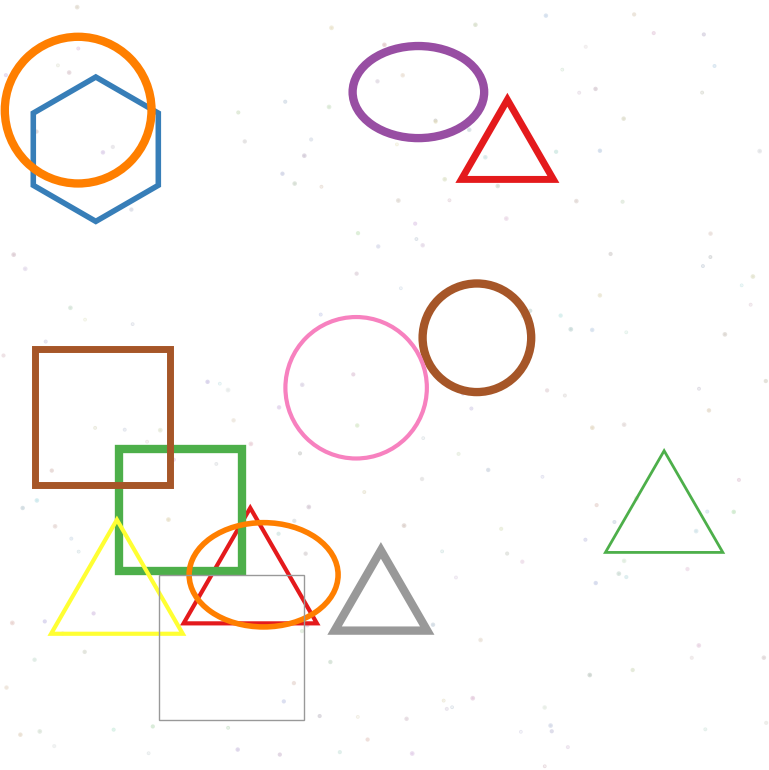[{"shape": "triangle", "thickness": 1.5, "radius": 0.5, "center": [0.325, 0.24]}, {"shape": "triangle", "thickness": 2.5, "radius": 0.34, "center": [0.659, 0.801]}, {"shape": "hexagon", "thickness": 2, "radius": 0.47, "center": [0.124, 0.806]}, {"shape": "square", "thickness": 3, "radius": 0.4, "center": [0.235, 0.338]}, {"shape": "triangle", "thickness": 1, "radius": 0.44, "center": [0.863, 0.327]}, {"shape": "oval", "thickness": 3, "radius": 0.43, "center": [0.543, 0.88]}, {"shape": "oval", "thickness": 2, "radius": 0.48, "center": [0.342, 0.254]}, {"shape": "circle", "thickness": 3, "radius": 0.48, "center": [0.102, 0.857]}, {"shape": "triangle", "thickness": 1.5, "radius": 0.49, "center": [0.152, 0.226]}, {"shape": "circle", "thickness": 3, "radius": 0.35, "center": [0.619, 0.561]}, {"shape": "square", "thickness": 2.5, "radius": 0.44, "center": [0.133, 0.458]}, {"shape": "circle", "thickness": 1.5, "radius": 0.46, "center": [0.463, 0.496]}, {"shape": "square", "thickness": 0.5, "radius": 0.47, "center": [0.301, 0.159]}, {"shape": "triangle", "thickness": 3, "radius": 0.35, "center": [0.495, 0.216]}]